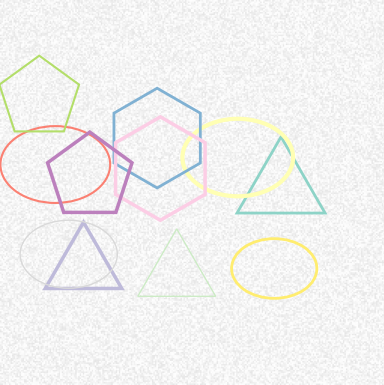[{"shape": "triangle", "thickness": 2, "radius": 0.66, "center": [0.73, 0.513]}, {"shape": "oval", "thickness": 3, "radius": 0.72, "center": [0.618, 0.591]}, {"shape": "triangle", "thickness": 2.5, "radius": 0.57, "center": [0.217, 0.308]}, {"shape": "oval", "thickness": 1.5, "radius": 0.71, "center": [0.144, 0.573]}, {"shape": "hexagon", "thickness": 2, "radius": 0.65, "center": [0.408, 0.641]}, {"shape": "pentagon", "thickness": 1.5, "radius": 0.54, "center": [0.102, 0.747]}, {"shape": "hexagon", "thickness": 2.5, "radius": 0.67, "center": [0.416, 0.562]}, {"shape": "oval", "thickness": 1, "radius": 0.63, "center": [0.179, 0.34]}, {"shape": "pentagon", "thickness": 2.5, "radius": 0.58, "center": [0.233, 0.542]}, {"shape": "triangle", "thickness": 1, "radius": 0.58, "center": [0.459, 0.289]}, {"shape": "oval", "thickness": 2, "radius": 0.55, "center": [0.712, 0.303]}]